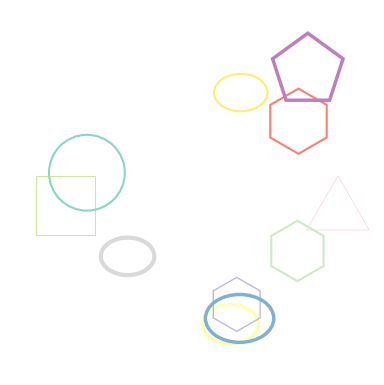[{"shape": "circle", "thickness": 1.5, "radius": 0.49, "center": [0.226, 0.551]}, {"shape": "oval", "thickness": 2.5, "radius": 0.36, "center": [0.598, 0.158]}, {"shape": "hexagon", "thickness": 1, "radius": 0.35, "center": [0.615, 0.209]}, {"shape": "hexagon", "thickness": 1.5, "radius": 0.42, "center": [0.775, 0.685]}, {"shape": "oval", "thickness": 2.5, "radius": 0.44, "center": [0.622, 0.173]}, {"shape": "square", "thickness": 0.5, "radius": 0.38, "center": [0.169, 0.465]}, {"shape": "triangle", "thickness": 0.5, "radius": 0.47, "center": [0.878, 0.449]}, {"shape": "oval", "thickness": 3, "radius": 0.35, "center": [0.331, 0.334]}, {"shape": "pentagon", "thickness": 2.5, "radius": 0.48, "center": [0.8, 0.818]}, {"shape": "hexagon", "thickness": 1.5, "radius": 0.39, "center": [0.773, 0.348]}, {"shape": "oval", "thickness": 1.5, "radius": 0.35, "center": [0.625, 0.76]}]